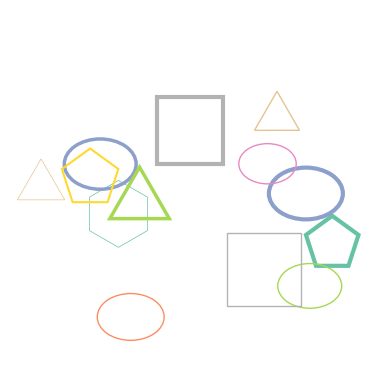[{"shape": "pentagon", "thickness": 3, "radius": 0.36, "center": [0.863, 0.368]}, {"shape": "hexagon", "thickness": 0.5, "radius": 0.43, "center": [0.308, 0.445]}, {"shape": "oval", "thickness": 1, "radius": 0.43, "center": [0.34, 0.177]}, {"shape": "oval", "thickness": 3, "radius": 0.48, "center": [0.794, 0.497]}, {"shape": "oval", "thickness": 2.5, "radius": 0.47, "center": [0.26, 0.574]}, {"shape": "oval", "thickness": 1, "radius": 0.37, "center": [0.695, 0.575]}, {"shape": "oval", "thickness": 1, "radius": 0.42, "center": [0.805, 0.257]}, {"shape": "triangle", "thickness": 2.5, "radius": 0.45, "center": [0.362, 0.477]}, {"shape": "pentagon", "thickness": 1.5, "radius": 0.39, "center": [0.234, 0.537]}, {"shape": "triangle", "thickness": 0.5, "radius": 0.35, "center": [0.107, 0.516]}, {"shape": "triangle", "thickness": 1, "radius": 0.34, "center": [0.719, 0.695]}, {"shape": "square", "thickness": 3, "radius": 0.43, "center": [0.494, 0.661]}, {"shape": "square", "thickness": 1, "radius": 0.47, "center": [0.686, 0.3]}]